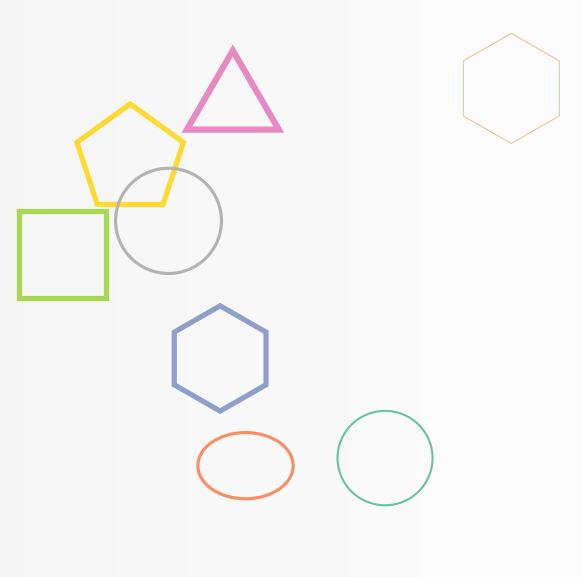[{"shape": "circle", "thickness": 1, "radius": 0.41, "center": [0.662, 0.206]}, {"shape": "oval", "thickness": 1.5, "radius": 0.41, "center": [0.422, 0.193]}, {"shape": "hexagon", "thickness": 2.5, "radius": 0.46, "center": [0.379, 0.378]}, {"shape": "triangle", "thickness": 3, "radius": 0.46, "center": [0.401, 0.82]}, {"shape": "square", "thickness": 2.5, "radius": 0.38, "center": [0.107, 0.559]}, {"shape": "pentagon", "thickness": 2.5, "radius": 0.48, "center": [0.224, 0.723]}, {"shape": "hexagon", "thickness": 0.5, "radius": 0.48, "center": [0.88, 0.846]}, {"shape": "circle", "thickness": 1.5, "radius": 0.46, "center": [0.29, 0.617]}]